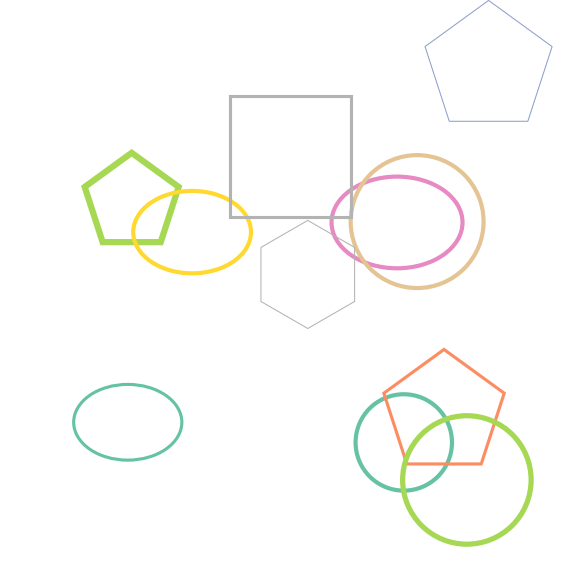[{"shape": "circle", "thickness": 2, "radius": 0.42, "center": [0.699, 0.233]}, {"shape": "oval", "thickness": 1.5, "radius": 0.47, "center": [0.221, 0.268]}, {"shape": "pentagon", "thickness": 1.5, "radius": 0.55, "center": [0.769, 0.284]}, {"shape": "pentagon", "thickness": 0.5, "radius": 0.58, "center": [0.846, 0.883]}, {"shape": "oval", "thickness": 2, "radius": 0.57, "center": [0.687, 0.614]}, {"shape": "circle", "thickness": 2.5, "radius": 0.56, "center": [0.808, 0.168]}, {"shape": "pentagon", "thickness": 3, "radius": 0.43, "center": [0.228, 0.649]}, {"shape": "oval", "thickness": 2, "radius": 0.51, "center": [0.333, 0.597]}, {"shape": "circle", "thickness": 2, "radius": 0.58, "center": [0.722, 0.615]}, {"shape": "hexagon", "thickness": 0.5, "radius": 0.47, "center": [0.533, 0.524]}, {"shape": "square", "thickness": 1.5, "radius": 0.52, "center": [0.503, 0.729]}]